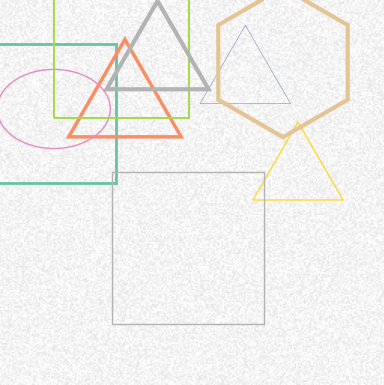[{"shape": "square", "thickness": 2, "radius": 0.9, "center": [0.121, 0.706]}, {"shape": "triangle", "thickness": 2.5, "radius": 0.84, "center": [0.324, 0.729]}, {"shape": "triangle", "thickness": 0.5, "radius": 0.68, "center": [0.637, 0.799]}, {"shape": "oval", "thickness": 1, "radius": 0.73, "center": [0.14, 0.717]}, {"shape": "square", "thickness": 1.5, "radius": 0.88, "center": [0.316, 0.871]}, {"shape": "triangle", "thickness": 1, "radius": 0.67, "center": [0.774, 0.548]}, {"shape": "hexagon", "thickness": 3, "radius": 0.97, "center": [0.735, 0.838]}, {"shape": "triangle", "thickness": 3, "radius": 0.77, "center": [0.409, 0.845]}, {"shape": "square", "thickness": 1, "radius": 0.99, "center": [0.489, 0.356]}]